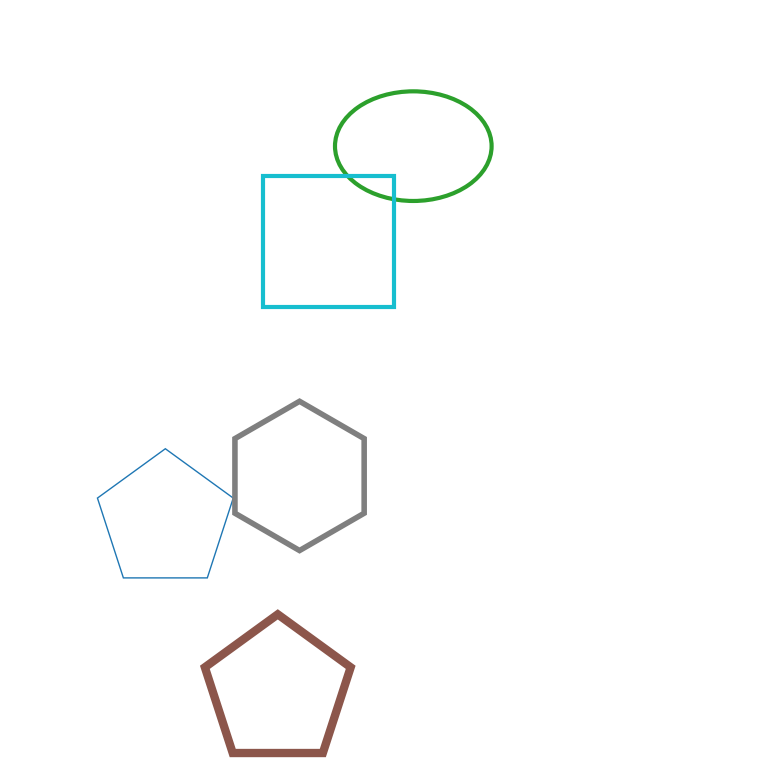[{"shape": "pentagon", "thickness": 0.5, "radius": 0.46, "center": [0.215, 0.324]}, {"shape": "oval", "thickness": 1.5, "radius": 0.51, "center": [0.537, 0.81]}, {"shape": "pentagon", "thickness": 3, "radius": 0.5, "center": [0.361, 0.103]}, {"shape": "hexagon", "thickness": 2, "radius": 0.48, "center": [0.389, 0.382]}, {"shape": "square", "thickness": 1.5, "radius": 0.43, "center": [0.426, 0.686]}]